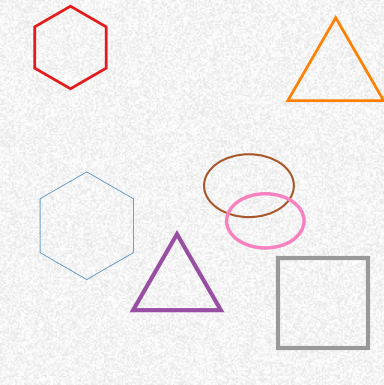[{"shape": "hexagon", "thickness": 2, "radius": 0.54, "center": [0.183, 0.877]}, {"shape": "hexagon", "thickness": 0.5, "radius": 0.7, "center": [0.225, 0.414]}, {"shape": "triangle", "thickness": 3, "radius": 0.66, "center": [0.46, 0.26]}, {"shape": "triangle", "thickness": 2, "radius": 0.72, "center": [0.872, 0.81]}, {"shape": "oval", "thickness": 1.5, "radius": 0.58, "center": [0.647, 0.518]}, {"shape": "oval", "thickness": 2.5, "radius": 0.5, "center": [0.689, 0.426]}, {"shape": "square", "thickness": 3, "radius": 0.59, "center": [0.84, 0.213]}]